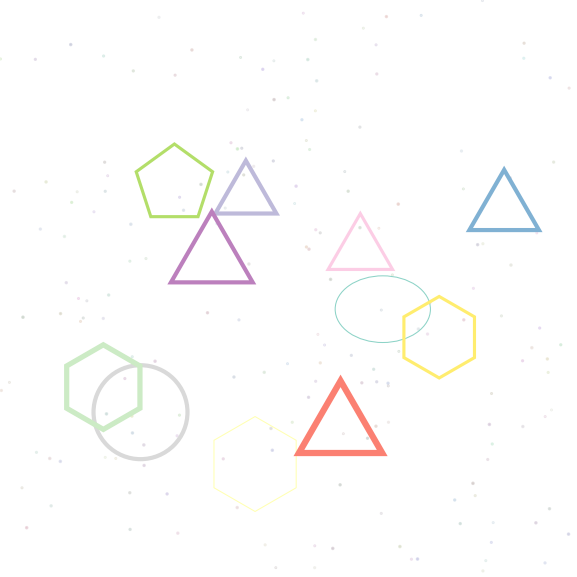[{"shape": "oval", "thickness": 0.5, "radius": 0.41, "center": [0.663, 0.464]}, {"shape": "hexagon", "thickness": 0.5, "radius": 0.41, "center": [0.442, 0.196]}, {"shape": "triangle", "thickness": 2, "radius": 0.31, "center": [0.426, 0.66]}, {"shape": "triangle", "thickness": 3, "radius": 0.42, "center": [0.59, 0.256]}, {"shape": "triangle", "thickness": 2, "radius": 0.35, "center": [0.873, 0.636]}, {"shape": "pentagon", "thickness": 1.5, "radius": 0.35, "center": [0.302, 0.68]}, {"shape": "triangle", "thickness": 1.5, "radius": 0.32, "center": [0.624, 0.565]}, {"shape": "circle", "thickness": 2, "radius": 0.41, "center": [0.243, 0.285]}, {"shape": "triangle", "thickness": 2, "radius": 0.41, "center": [0.367, 0.551]}, {"shape": "hexagon", "thickness": 2.5, "radius": 0.37, "center": [0.179, 0.329]}, {"shape": "hexagon", "thickness": 1.5, "radius": 0.35, "center": [0.761, 0.415]}]